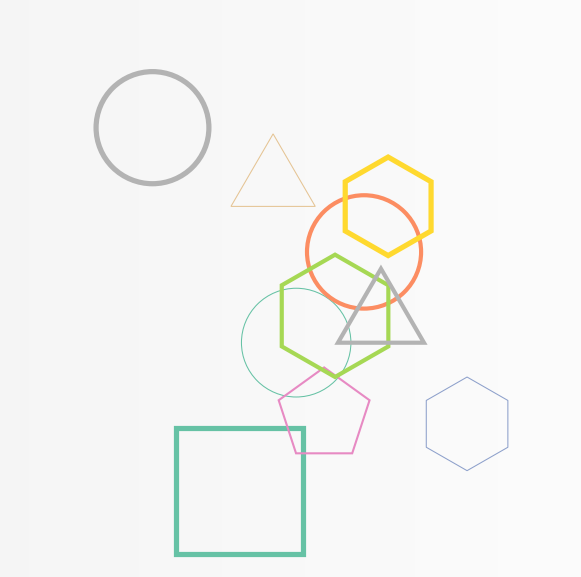[{"shape": "circle", "thickness": 0.5, "radius": 0.47, "center": [0.51, 0.406]}, {"shape": "square", "thickness": 2.5, "radius": 0.55, "center": [0.412, 0.149]}, {"shape": "circle", "thickness": 2, "radius": 0.49, "center": [0.626, 0.563]}, {"shape": "hexagon", "thickness": 0.5, "radius": 0.41, "center": [0.804, 0.265]}, {"shape": "pentagon", "thickness": 1, "radius": 0.41, "center": [0.558, 0.281]}, {"shape": "hexagon", "thickness": 2, "radius": 0.53, "center": [0.576, 0.452]}, {"shape": "hexagon", "thickness": 2.5, "radius": 0.43, "center": [0.668, 0.642]}, {"shape": "triangle", "thickness": 0.5, "radius": 0.42, "center": [0.47, 0.684]}, {"shape": "circle", "thickness": 2.5, "radius": 0.49, "center": [0.262, 0.778]}, {"shape": "triangle", "thickness": 2, "radius": 0.43, "center": [0.655, 0.448]}]